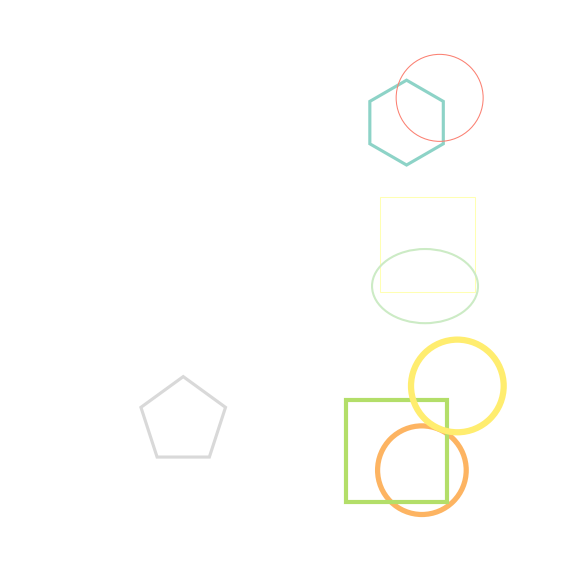[{"shape": "hexagon", "thickness": 1.5, "radius": 0.37, "center": [0.704, 0.787]}, {"shape": "square", "thickness": 0.5, "radius": 0.41, "center": [0.741, 0.575]}, {"shape": "circle", "thickness": 0.5, "radius": 0.38, "center": [0.761, 0.83]}, {"shape": "circle", "thickness": 2.5, "radius": 0.38, "center": [0.731, 0.185]}, {"shape": "square", "thickness": 2, "radius": 0.44, "center": [0.687, 0.219]}, {"shape": "pentagon", "thickness": 1.5, "radius": 0.38, "center": [0.317, 0.27]}, {"shape": "oval", "thickness": 1, "radius": 0.46, "center": [0.736, 0.504]}, {"shape": "circle", "thickness": 3, "radius": 0.4, "center": [0.792, 0.331]}]